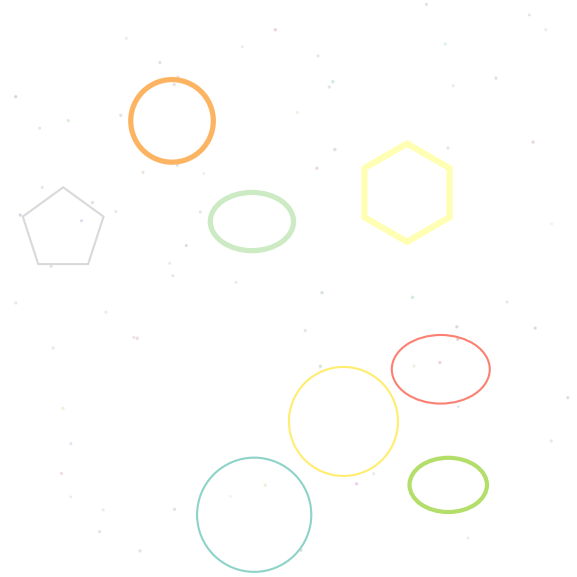[{"shape": "circle", "thickness": 1, "radius": 0.49, "center": [0.44, 0.108]}, {"shape": "hexagon", "thickness": 3, "radius": 0.43, "center": [0.705, 0.665]}, {"shape": "oval", "thickness": 1, "radius": 0.42, "center": [0.763, 0.36]}, {"shape": "circle", "thickness": 2.5, "radius": 0.36, "center": [0.298, 0.79]}, {"shape": "oval", "thickness": 2, "radius": 0.34, "center": [0.776, 0.159]}, {"shape": "pentagon", "thickness": 1, "radius": 0.37, "center": [0.109, 0.601]}, {"shape": "oval", "thickness": 2.5, "radius": 0.36, "center": [0.436, 0.615]}, {"shape": "circle", "thickness": 1, "radius": 0.47, "center": [0.595, 0.269]}]